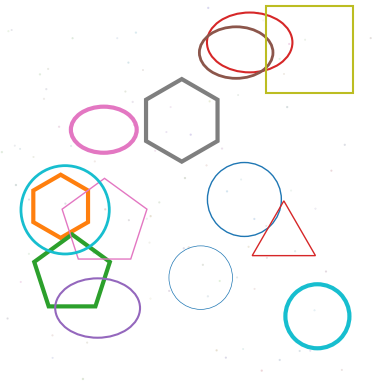[{"shape": "circle", "thickness": 0.5, "radius": 0.41, "center": [0.521, 0.279]}, {"shape": "circle", "thickness": 1, "radius": 0.48, "center": [0.635, 0.482]}, {"shape": "hexagon", "thickness": 3, "radius": 0.41, "center": [0.158, 0.464]}, {"shape": "pentagon", "thickness": 3, "radius": 0.52, "center": [0.187, 0.288]}, {"shape": "triangle", "thickness": 1, "radius": 0.47, "center": [0.737, 0.383]}, {"shape": "oval", "thickness": 1.5, "radius": 0.56, "center": [0.649, 0.89]}, {"shape": "oval", "thickness": 1.5, "radius": 0.55, "center": [0.254, 0.2]}, {"shape": "oval", "thickness": 2, "radius": 0.48, "center": [0.613, 0.863]}, {"shape": "pentagon", "thickness": 1, "radius": 0.58, "center": [0.271, 0.421]}, {"shape": "oval", "thickness": 3, "radius": 0.43, "center": [0.27, 0.663]}, {"shape": "hexagon", "thickness": 3, "radius": 0.54, "center": [0.472, 0.687]}, {"shape": "square", "thickness": 1.5, "radius": 0.56, "center": [0.804, 0.872]}, {"shape": "circle", "thickness": 2, "radius": 0.57, "center": [0.169, 0.455]}, {"shape": "circle", "thickness": 3, "radius": 0.42, "center": [0.824, 0.179]}]